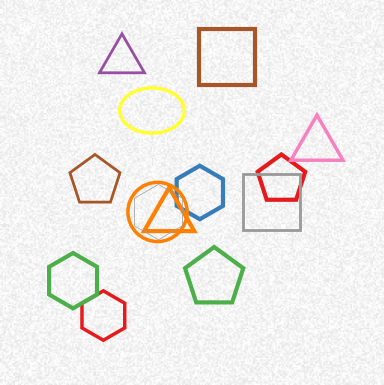[{"shape": "hexagon", "thickness": 2.5, "radius": 0.32, "center": [0.268, 0.18]}, {"shape": "pentagon", "thickness": 3, "radius": 0.33, "center": [0.731, 0.534]}, {"shape": "hexagon", "thickness": 3, "radius": 0.35, "center": [0.519, 0.5]}, {"shape": "pentagon", "thickness": 3, "radius": 0.4, "center": [0.556, 0.279]}, {"shape": "hexagon", "thickness": 3, "radius": 0.36, "center": [0.19, 0.271]}, {"shape": "triangle", "thickness": 2, "radius": 0.34, "center": [0.317, 0.845]}, {"shape": "circle", "thickness": 2.5, "radius": 0.38, "center": [0.409, 0.449]}, {"shape": "triangle", "thickness": 3, "radius": 0.38, "center": [0.439, 0.437]}, {"shape": "oval", "thickness": 2.5, "radius": 0.42, "center": [0.395, 0.713]}, {"shape": "square", "thickness": 3, "radius": 0.37, "center": [0.589, 0.852]}, {"shape": "pentagon", "thickness": 2, "radius": 0.34, "center": [0.247, 0.53]}, {"shape": "triangle", "thickness": 2.5, "radius": 0.39, "center": [0.823, 0.623]}, {"shape": "hexagon", "thickness": 0.5, "radius": 0.36, "center": [0.411, 0.449]}, {"shape": "square", "thickness": 2, "radius": 0.37, "center": [0.705, 0.475]}]